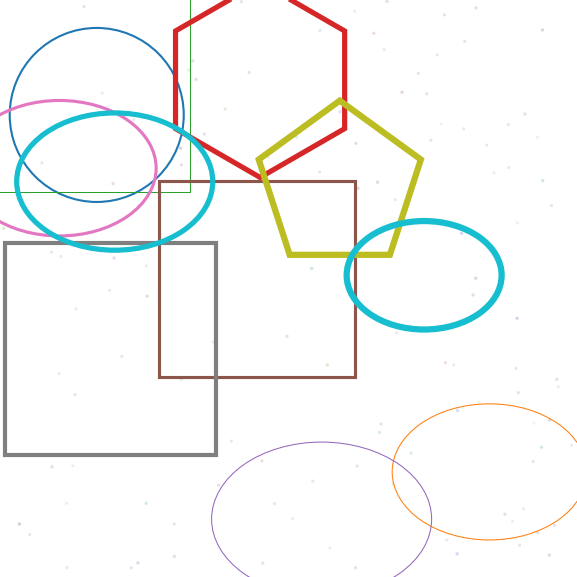[{"shape": "circle", "thickness": 1, "radius": 0.75, "center": [0.167, 0.8]}, {"shape": "oval", "thickness": 0.5, "radius": 0.84, "center": [0.847, 0.182]}, {"shape": "square", "thickness": 0.5, "radius": 0.97, "center": [0.135, 0.861]}, {"shape": "hexagon", "thickness": 2.5, "radius": 0.85, "center": [0.45, 0.861]}, {"shape": "oval", "thickness": 0.5, "radius": 0.95, "center": [0.557, 0.1]}, {"shape": "square", "thickness": 1.5, "radius": 0.85, "center": [0.445, 0.516]}, {"shape": "oval", "thickness": 1.5, "radius": 0.84, "center": [0.103, 0.708]}, {"shape": "square", "thickness": 2, "radius": 0.92, "center": [0.191, 0.395]}, {"shape": "pentagon", "thickness": 3, "radius": 0.74, "center": [0.588, 0.677]}, {"shape": "oval", "thickness": 2.5, "radius": 0.85, "center": [0.199, 0.685]}, {"shape": "oval", "thickness": 3, "radius": 0.67, "center": [0.734, 0.522]}]